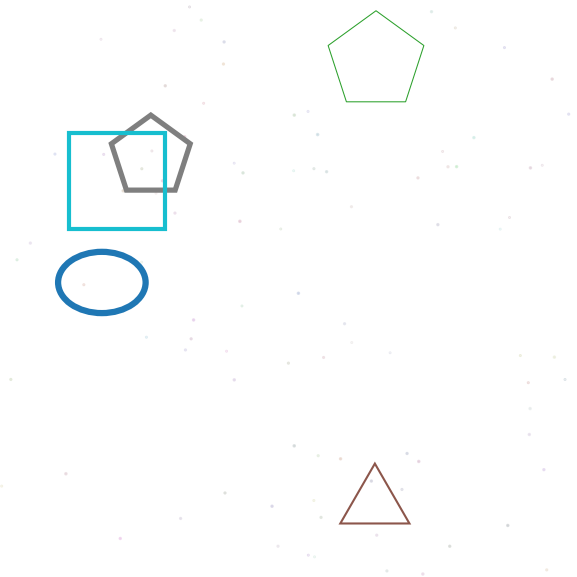[{"shape": "oval", "thickness": 3, "radius": 0.38, "center": [0.176, 0.51]}, {"shape": "pentagon", "thickness": 0.5, "radius": 0.44, "center": [0.651, 0.893]}, {"shape": "triangle", "thickness": 1, "radius": 0.35, "center": [0.649, 0.127]}, {"shape": "pentagon", "thickness": 2.5, "radius": 0.36, "center": [0.261, 0.728]}, {"shape": "square", "thickness": 2, "radius": 0.41, "center": [0.202, 0.685]}]